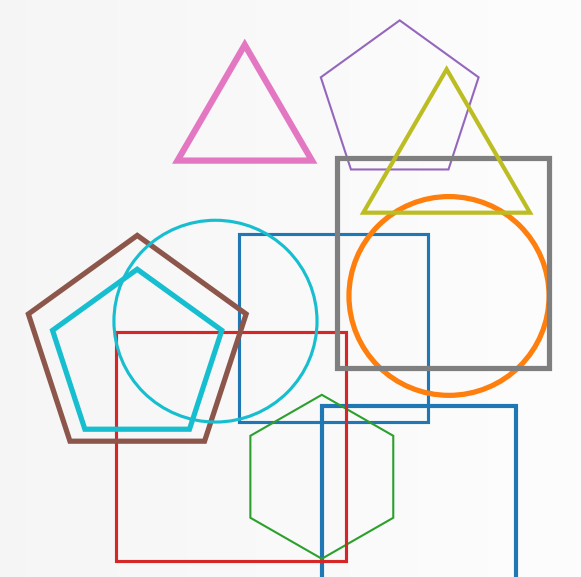[{"shape": "square", "thickness": 1.5, "radius": 0.81, "center": [0.574, 0.431]}, {"shape": "square", "thickness": 2, "radius": 0.83, "center": [0.721, 0.129]}, {"shape": "circle", "thickness": 2.5, "radius": 0.86, "center": [0.772, 0.487]}, {"shape": "hexagon", "thickness": 1, "radius": 0.71, "center": [0.554, 0.174]}, {"shape": "square", "thickness": 1.5, "radius": 0.99, "center": [0.397, 0.226]}, {"shape": "pentagon", "thickness": 1, "radius": 0.71, "center": [0.688, 0.821]}, {"shape": "pentagon", "thickness": 2.5, "radius": 0.98, "center": [0.236, 0.395]}, {"shape": "triangle", "thickness": 3, "radius": 0.67, "center": [0.421, 0.788]}, {"shape": "square", "thickness": 2.5, "radius": 0.91, "center": [0.762, 0.544]}, {"shape": "triangle", "thickness": 2, "radius": 0.83, "center": [0.768, 0.714]}, {"shape": "pentagon", "thickness": 2.5, "radius": 0.77, "center": [0.236, 0.38]}, {"shape": "circle", "thickness": 1.5, "radius": 0.87, "center": [0.371, 0.443]}]